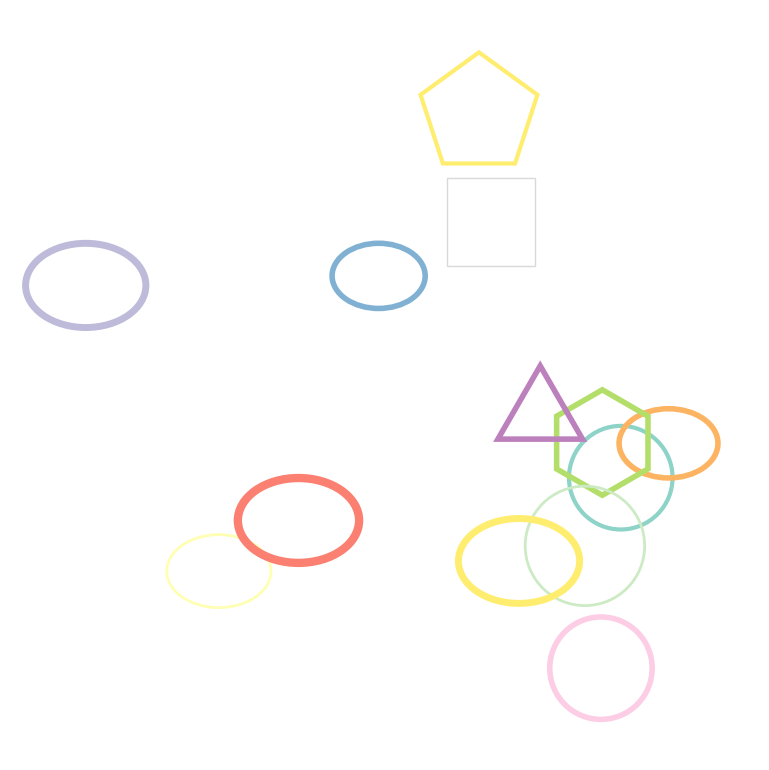[{"shape": "circle", "thickness": 1.5, "radius": 0.34, "center": [0.806, 0.38]}, {"shape": "oval", "thickness": 1, "radius": 0.34, "center": [0.284, 0.258]}, {"shape": "oval", "thickness": 2.5, "radius": 0.39, "center": [0.111, 0.629]}, {"shape": "oval", "thickness": 3, "radius": 0.39, "center": [0.388, 0.324]}, {"shape": "oval", "thickness": 2, "radius": 0.3, "center": [0.492, 0.642]}, {"shape": "oval", "thickness": 2, "radius": 0.32, "center": [0.868, 0.424]}, {"shape": "hexagon", "thickness": 2, "radius": 0.34, "center": [0.782, 0.425]}, {"shape": "circle", "thickness": 2, "radius": 0.33, "center": [0.78, 0.132]}, {"shape": "square", "thickness": 0.5, "radius": 0.29, "center": [0.638, 0.711]}, {"shape": "triangle", "thickness": 2, "radius": 0.32, "center": [0.702, 0.461]}, {"shape": "circle", "thickness": 1, "radius": 0.39, "center": [0.76, 0.291]}, {"shape": "pentagon", "thickness": 1.5, "radius": 0.4, "center": [0.622, 0.852]}, {"shape": "oval", "thickness": 2.5, "radius": 0.39, "center": [0.674, 0.271]}]